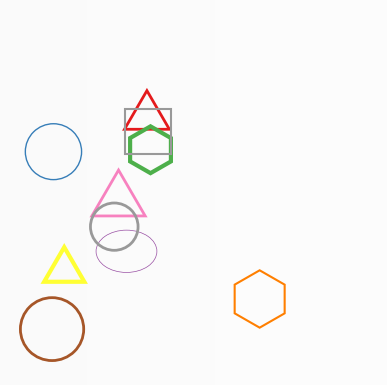[{"shape": "triangle", "thickness": 2, "radius": 0.33, "center": [0.379, 0.698]}, {"shape": "circle", "thickness": 1, "radius": 0.36, "center": [0.138, 0.606]}, {"shape": "hexagon", "thickness": 3, "radius": 0.3, "center": [0.388, 0.611]}, {"shape": "oval", "thickness": 0.5, "radius": 0.39, "center": [0.326, 0.347]}, {"shape": "hexagon", "thickness": 1.5, "radius": 0.37, "center": [0.67, 0.223]}, {"shape": "triangle", "thickness": 3, "radius": 0.3, "center": [0.166, 0.298]}, {"shape": "circle", "thickness": 2, "radius": 0.41, "center": [0.134, 0.145]}, {"shape": "triangle", "thickness": 2, "radius": 0.4, "center": [0.306, 0.479]}, {"shape": "circle", "thickness": 2, "radius": 0.31, "center": [0.295, 0.411]}, {"shape": "square", "thickness": 1.5, "radius": 0.29, "center": [0.382, 0.658]}]